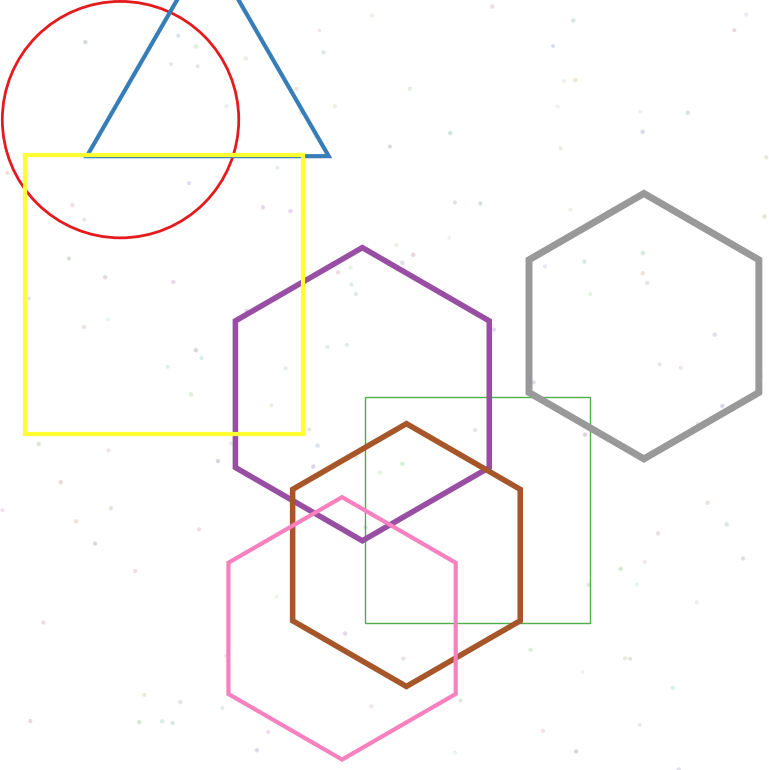[{"shape": "circle", "thickness": 1, "radius": 0.77, "center": [0.157, 0.845]}, {"shape": "triangle", "thickness": 1.5, "radius": 0.91, "center": [0.27, 0.888]}, {"shape": "square", "thickness": 0.5, "radius": 0.73, "center": [0.621, 0.338]}, {"shape": "hexagon", "thickness": 2, "radius": 0.95, "center": [0.471, 0.488]}, {"shape": "square", "thickness": 1.5, "radius": 0.9, "center": [0.213, 0.618]}, {"shape": "hexagon", "thickness": 2, "radius": 0.85, "center": [0.528, 0.279]}, {"shape": "hexagon", "thickness": 1.5, "radius": 0.85, "center": [0.444, 0.184]}, {"shape": "hexagon", "thickness": 2.5, "radius": 0.86, "center": [0.836, 0.576]}]